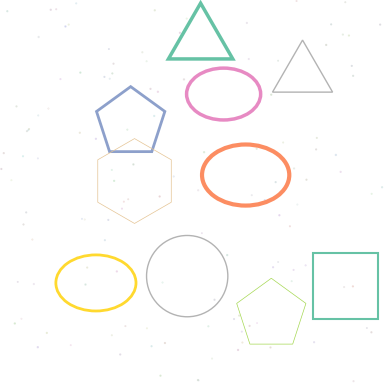[{"shape": "triangle", "thickness": 2.5, "radius": 0.48, "center": [0.521, 0.895]}, {"shape": "square", "thickness": 1.5, "radius": 0.43, "center": [0.897, 0.258]}, {"shape": "oval", "thickness": 3, "radius": 0.57, "center": [0.638, 0.545]}, {"shape": "pentagon", "thickness": 2, "radius": 0.47, "center": [0.339, 0.682]}, {"shape": "oval", "thickness": 2.5, "radius": 0.48, "center": [0.581, 0.756]}, {"shape": "pentagon", "thickness": 0.5, "radius": 0.47, "center": [0.705, 0.183]}, {"shape": "oval", "thickness": 2, "radius": 0.52, "center": [0.249, 0.265]}, {"shape": "hexagon", "thickness": 0.5, "radius": 0.55, "center": [0.349, 0.53]}, {"shape": "circle", "thickness": 1, "radius": 0.53, "center": [0.486, 0.283]}, {"shape": "triangle", "thickness": 1, "radius": 0.45, "center": [0.786, 0.806]}]